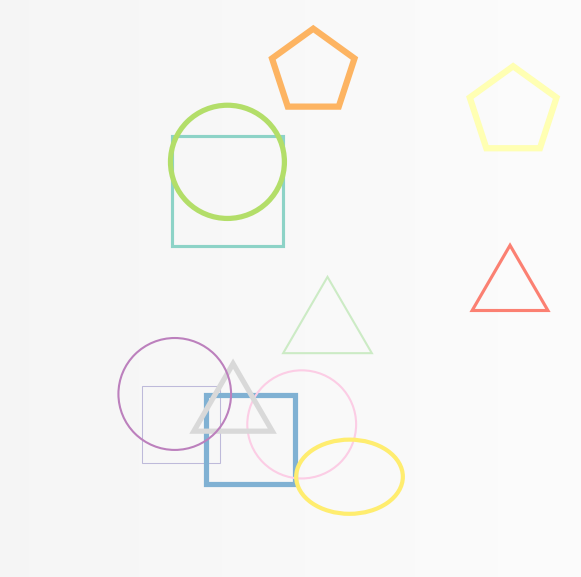[{"shape": "square", "thickness": 1.5, "radius": 0.48, "center": [0.392, 0.668]}, {"shape": "pentagon", "thickness": 3, "radius": 0.39, "center": [0.883, 0.806]}, {"shape": "square", "thickness": 0.5, "radius": 0.33, "center": [0.312, 0.264]}, {"shape": "triangle", "thickness": 1.5, "radius": 0.38, "center": [0.877, 0.499]}, {"shape": "square", "thickness": 2.5, "radius": 0.38, "center": [0.431, 0.238]}, {"shape": "pentagon", "thickness": 3, "radius": 0.37, "center": [0.539, 0.875]}, {"shape": "circle", "thickness": 2.5, "radius": 0.49, "center": [0.391, 0.719]}, {"shape": "circle", "thickness": 1, "radius": 0.47, "center": [0.519, 0.264]}, {"shape": "triangle", "thickness": 2.5, "radius": 0.39, "center": [0.401, 0.291]}, {"shape": "circle", "thickness": 1, "radius": 0.48, "center": [0.301, 0.317]}, {"shape": "triangle", "thickness": 1, "radius": 0.44, "center": [0.563, 0.432]}, {"shape": "oval", "thickness": 2, "radius": 0.46, "center": [0.601, 0.174]}]